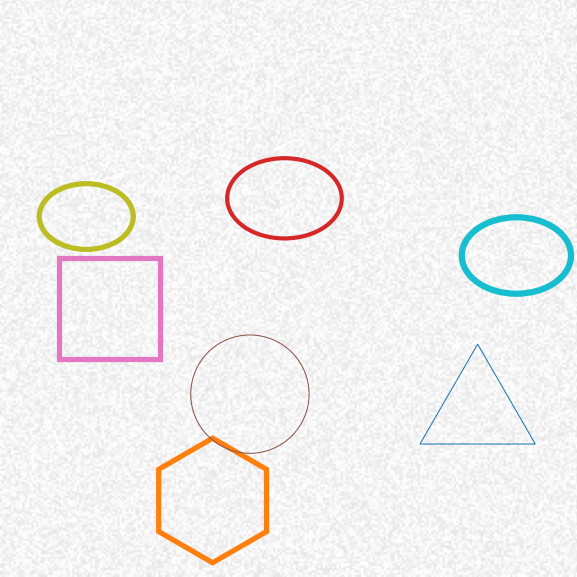[{"shape": "triangle", "thickness": 0.5, "radius": 0.58, "center": [0.827, 0.288]}, {"shape": "hexagon", "thickness": 2.5, "radius": 0.54, "center": [0.368, 0.133]}, {"shape": "oval", "thickness": 2, "radius": 0.5, "center": [0.493, 0.656]}, {"shape": "circle", "thickness": 0.5, "radius": 0.51, "center": [0.433, 0.317]}, {"shape": "square", "thickness": 2.5, "radius": 0.44, "center": [0.189, 0.465]}, {"shape": "oval", "thickness": 2.5, "radius": 0.41, "center": [0.149, 0.624]}, {"shape": "oval", "thickness": 3, "radius": 0.47, "center": [0.894, 0.557]}]